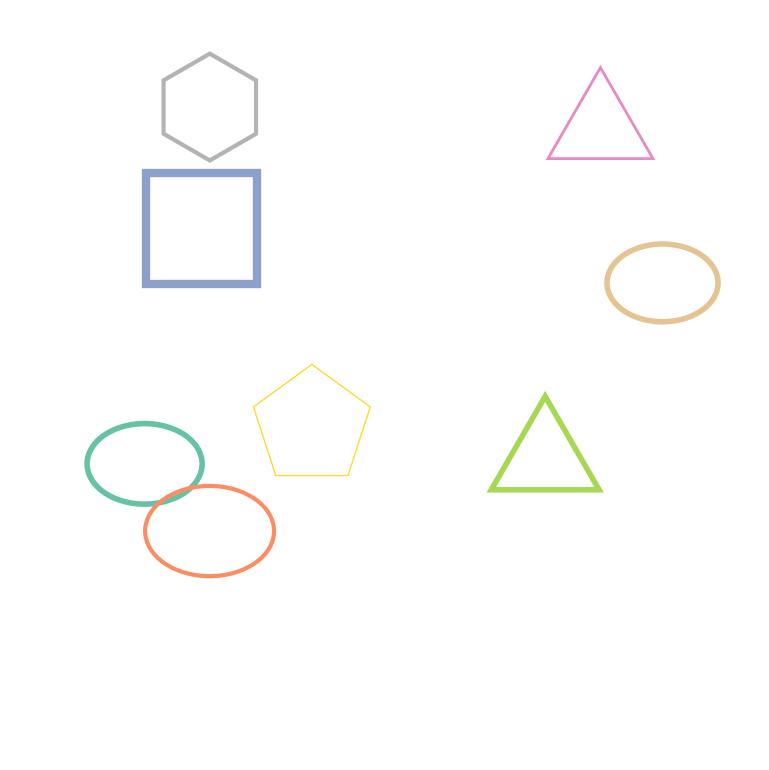[{"shape": "oval", "thickness": 2, "radius": 0.37, "center": [0.188, 0.398]}, {"shape": "oval", "thickness": 1.5, "radius": 0.42, "center": [0.272, 0.31]}, {"shape": "square", "thickness": 3, "radius": 0.36, "center": [0.261, 0.703]}, {"shape": "triangle", "thickness": 1, "radius": 0.39, "center": [0.78, 0.833]}, {"shape": "triangle", "thickness": 2, "radius": 0.4, "center": [0.708, 0.404]}, {"shape": "pentagon", "thickness": 0.5, "radius": 0.4, "center": [0.405, 0.447]}, {"shape": "oval", "thickness": 2, "radius": 0.36, "center": [0.86, 0.633]}, {"shape": "hexagon", "thickness": 1.5, "radius": 0.35, "center": [0.272, 0.861]}]